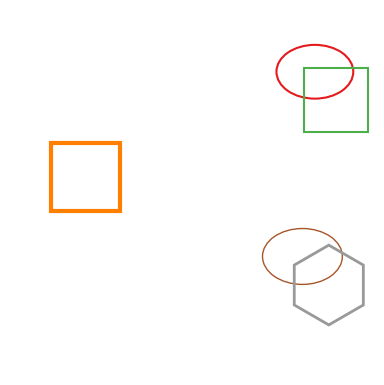[{"shape": "oval", "thickness": 1.5, "radius": 0.5, "center": [0.818, 0.814]}, {"shape": "square", "thickness": 1.5, "radius": 0.42, "center": [0.874, 0.74]}, {"shape": "square", "thickness": 3, "radius": 0.45, "center": [0.222, 0.54]}, {"shape": "oval", "thickness": 1, "radius": 0.52, "center": [0.785, 0.334]}, {"shape": "hexagon", "thickness": 2, "radius": 0.52, "center": [0.854, 0.26]}]